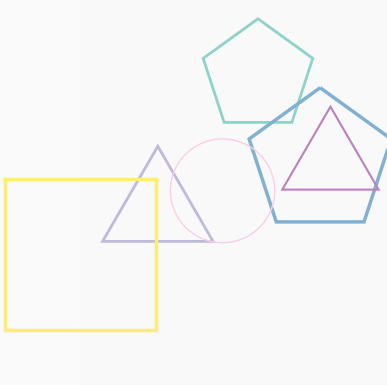[{"shape": "pentagon", "thickness": 2, "radius": 0.74, "center": [0.666, 0.802]}, {"shape": "triangle", "thickness": 2, "radius": 0.82, "center": [0.407, 0.455]}, {"shape": "pentagon", "thickness": 2.5, "radius": 0.96, "center": [0.826, 0.579]}, {"shape": "circle", "thickness": 1, "radius": 0.67, "center": [0.574, 0.504]}, {"shape": "triangle", "thickness": 1.5, "radius": 0.72, "center": [0.853, 0.579]}, {"shape": "square", "thickness": 2.5, "radius": 0.98, "center": [0.209, 0.339]}]